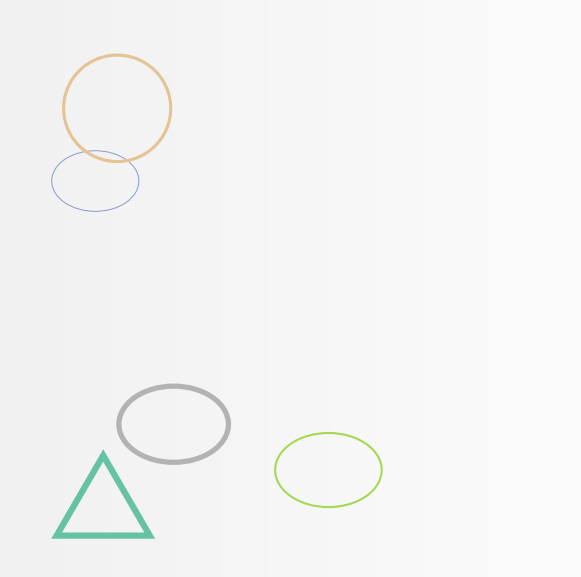[{"shape": "triangle", "thickness": 3, "radius": 0.46, "center": [0.178, 0.118]}, {"shape": "oval", "thickness": 0.5, "radius": 0.37, "center": [0.164, 0.686]}, {"shape": "oval", "thickness": 1, "radius": 0.46, "center": [0.565, 0.185]}, {"shape": "circle", "thickness": 1.5, "radius": 0.46, "center": [0.202, 0.812]}, {"shape": "oval", "thickness": 2.5, "radius": 0.47, "center": [0.299, 0.265]}]